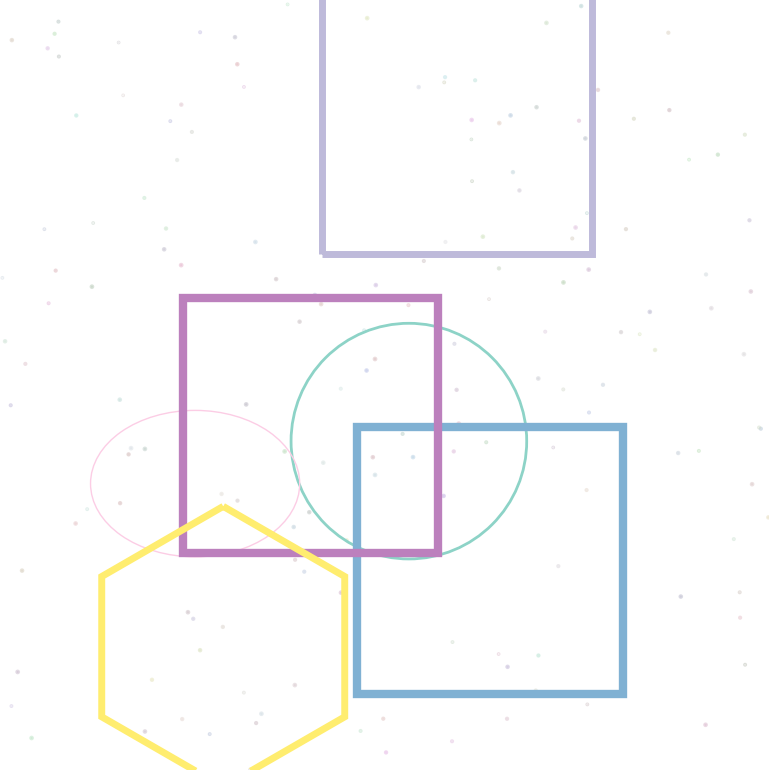[{"shape": "circle", "thickness": 1, "radius": 0.77, "center": [0.531, 0.427]}, {"shape": "square", "thickness": 2.5, "radius": 0.88, "center": [0.593, 0.845]}, {"shape": "square", "thickness": 3, "radius": 0.86, "center": [0.636, 0.272]}, {"shape": "oval", "thickness": 0.5, "radius": 0.68, "center": [0.253, 0.372]}, {"shape": "square", "thickness": 3, "radius": 0.83, "center": [0.404, 0.448]}, {"shape": "hexagon", "thickness": 2.5, "radius": 0.91, "center": [0.29, 0.16]}]